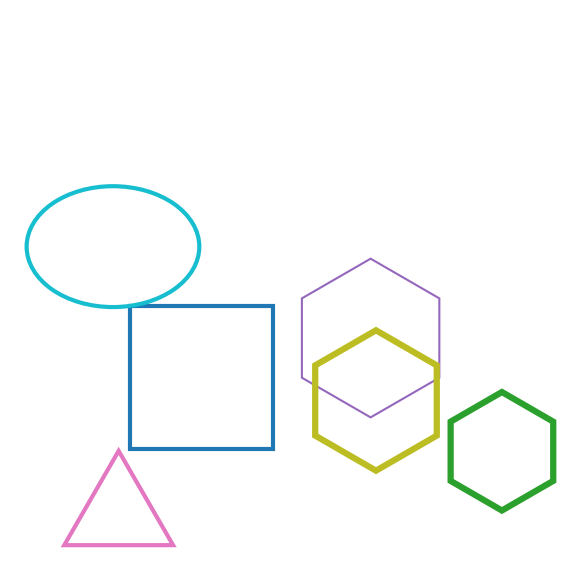[{"shape": "square", "thickness": 2, "radius": 0.62, "center": [0.349, 0.346]}, {"shape": "hexagon", "thickness": 3, "radius": 0.51, "center": [0.869, 0.218]}, {"shape": "hexagon", "thickness": 1, "radius": 0.69, "center": [0.642, 0.414]}, {"shape": "triangle", "thickness": 2, "radius": 0.54, "center": [0.205, 0.11]}, {"shape": "hexagon", "thickness": 3, "radius": 0.61, "center": [0.651, 0.306]}, {"shape": "oval", "thickness": 2, "radius": 0.75, "center": [0.196, 0.572]}]